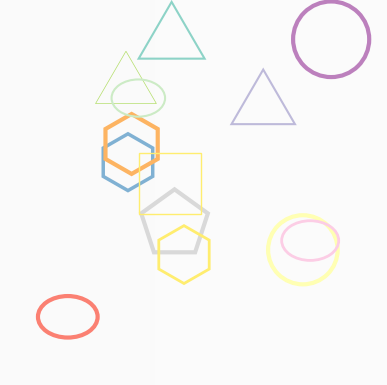[{"shape": "triangle", "thickness": 1.5, "radius": 0.49, "center": [0.443, 0.897]}, {"shape": "circle", "thickness": 3, "radius": 0.45, "center": [0.782, 0.351]}, {"shape": "triangle", "thickness": 1.5, "radius": 0.47, "center": [0.679, 0.725]}, {"shape": "oval", "thickness": 3, "radius": 0.38, "center": [0.175, 0.177]}, {"shape": "hexagon", "thickness": 2.5, "radius": 0.37, "center": [0.33, 0.579]}, {"shape": "hexagon", "thickness": 3, "radius": 0.39, "center": [0.34, 0.626]}, {"shape": "triangle", "thickness": 0.5, "radius": 0.45, "center": [0.325, 0.776]}, {"shape": "oval", "thickness": 2, "radius": 0.37, "center": [0.8, 0.375]}, {"shape": "pentagon", "thickness": 3, "radius": 0.45, "center": [0.45, 0.418]}, {"shape": "circle", "thickness": 3, "radius": 0.49, "center": [0.855, 0.898]}, {"shape": "oval", "thickness": 1.5, "radius": 0.35, "center": [0.357, 0.745]}, {"shape": "hexagon", "thickness": 2, "radius": 0.38, "center": [0.475, 0.339]}, {"shape": "square", "thickness": 1, "radius": 0.4, "center": [0.438, 0.524]}]